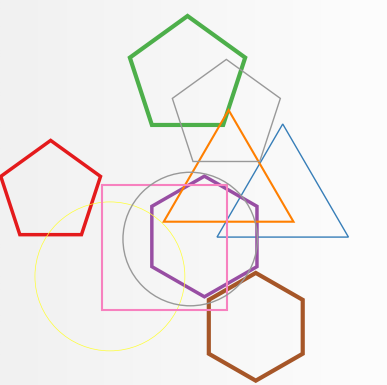[{"shape": "pentagon", "thickness": 2.5, "radius": 0.68, "center": [0.131, 0.5]}, {"shape": "triangle", "thickness": 1, "radius": 0.98, "center": [0.73, 0.482]}, {"shape": "pentagon", "thickness": 3, "radius": 0.78, "center": [0.484, 0.802]}, {"shape": "hexagon", "thickness": 2.5, "radius": 0.78, "center": [0.528, 0.386]}, {"shape": "triangle", "thickness": 1.5, "radius": 0.97, "center": [0.59, 0.521]}, {"shape": "circle", "thickness": 0.5, "radius": 0.97, "center": [0.284, 0.282]}, {"shape": "hexagon", "thickness": 3, "radius": 0.7, "center": [0.66, 0.151]}, {"shape": "square", "thickness": 1.5, "radius": 0.81, "center": [0.425, 0.357]}, {"shape": "pentagon", "thickness": 1, "radius": 0.73, "center": [0.584, 0.699]}, {"shape": "circle", "thickness": 1, "radius": 0.87, "center": [0.491, 0.379]}]